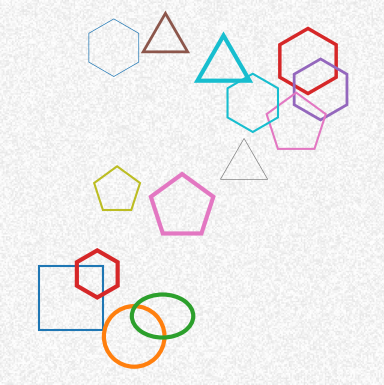[{"shape": "square", "thickness": 1.5, "radius": 0.42, "center": [0.185, 0.226]}, {"shape": "hexagon", "thickness": 0.5, "radius": 0.37, "center": [0.296, 0.876]}, {"shape": "circle", "thickness": 3, "radius": 0.39, "center": [0.349, 0.126]}, {"shape": "oval", "thickness": 3, "radius": 0.4, "center": [0.422, 0.179]}, {"shape": "hexagon", "thickness": 2.5, "radius": 0.42, "center": [0.8, 0.842]}, {"shape": "hexagon", "thickness": 3, "radius": 0.31, "center": [0.253, 0.288]}, {"shape": "hexagon", "thickness": 2, "radius": 0.4, "center": [0.833, 0.768]}, {"shape": "triangle", "thickness": 2, "radius": 0.33, "center": [0.43, 0.899]}, {"shape": "pentagon", "thickness": 1.5, "radius": 0.4, "center": [0.769, 0.679]}, {"shape": "pentagon", "thickness": 3, "radius": 0.43, "center": [0.473, 0.463]}, {"shape": "triangle", "thickness": 0.5, "radius": 0.35, "center": [0.634, 0.57]}, {"shape": "pentagon", "thickness": 1.5, "radius": 0.31, "center": [0.304, 0.505]}, {"shape": "triangle", "thickness": 3, "radius": 0.39, "center": [0.581, 0.83]}, {"shape": "hexagon", "thickness": 1.5, "radius": 0.38, "center": [0.657, 0.733]}]